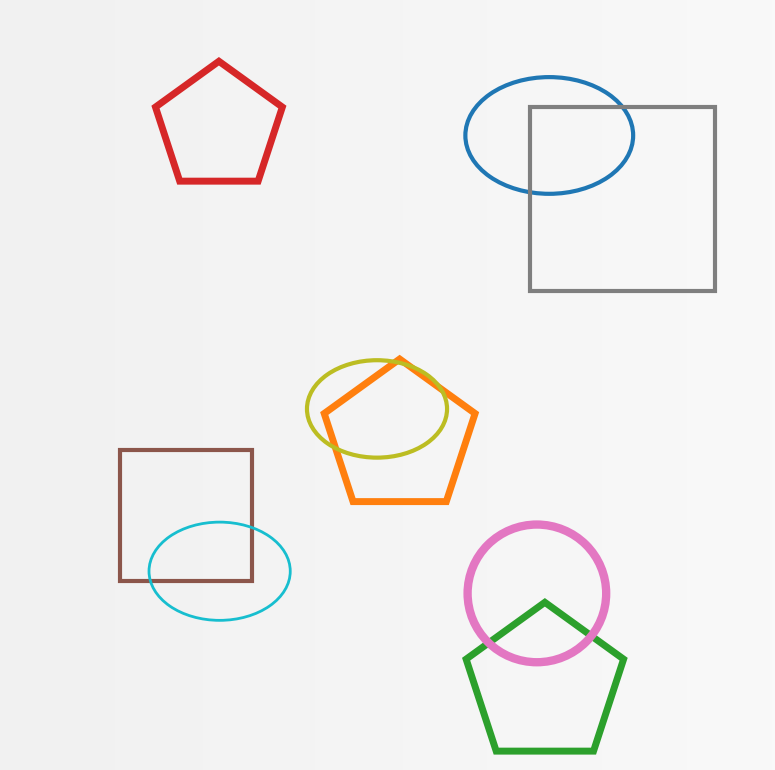[{"shape": "oval", "thickness": 1.5, "radius": 0.54, "center": [0.709, 0.824]}, {"shape": "pentagon", "thickness": 2.5, "radius": 0.51, "center": [0.516, 0.431]}, {"shape": "pentagon", "thickness": 2.5, "radius": 0.53, "center": [0.703, 0.111]}, {"shape": "pentagon", "thickness": 2.5, "radius": 0.43, "center": [0.282, 0.834]}, {"shape": "square", "thickness": 1.5, "radius": 0.43, "center": [0.24, 0.331]}, {"shape": "circle", "thickness": 3, "radius": 0.45, "center": [0.693, 0.229]}, {"shape": "square", "thickness": 1.5, "radius": 0.6, "center": [0.803, 0.741]}, {"shape": "oval", "thickness": 1.5, "radius": 0.45, "center": [0.486, 0.469]}, {"shape": "oval", "thickness": 1, "radius": 0.46, "center": [0.283, 0.258]}]